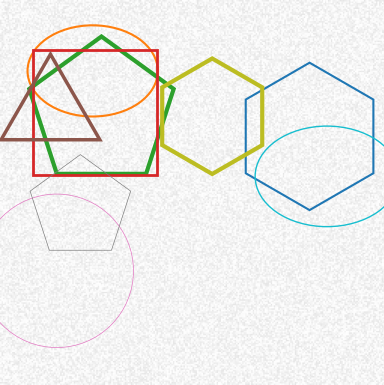[{"shape": "hexagon", "thickness": 1.5, "radius": 0.96, "center": [0.804, 0.646]}, {"shape": "oval", "thickness": 1.5, "radius": 0.85, "center": [0.241, 0.816]}, {"shape": "pentagon", "thickness": 3, "radius": 0.99, "center": [0.264, 0.708]}, {"shape": "square", "thickness": 2, "radius": 0.81, "center": [0.246, 0.708]}, {"shape": "triangle", "thickness": 2.5, "radius": 0.74, "center": [0.131, 0.711]}, {"shape": "circle", "thickness": 0.5, "radius": 1.0, "center": [0.147, 0.297]}, {"shape": "pentagon", "thickness": 0.5, "radius": 0.69, "center": [0.209, 0.461]}, {"shape": "hexagon", "thickness": 3, "radius": 0.75, "center": [0.551, 0.698]}, {"shape": "oval", "thickness": 1, "radius": 0.93, "center": [0.849, 0.542]}]